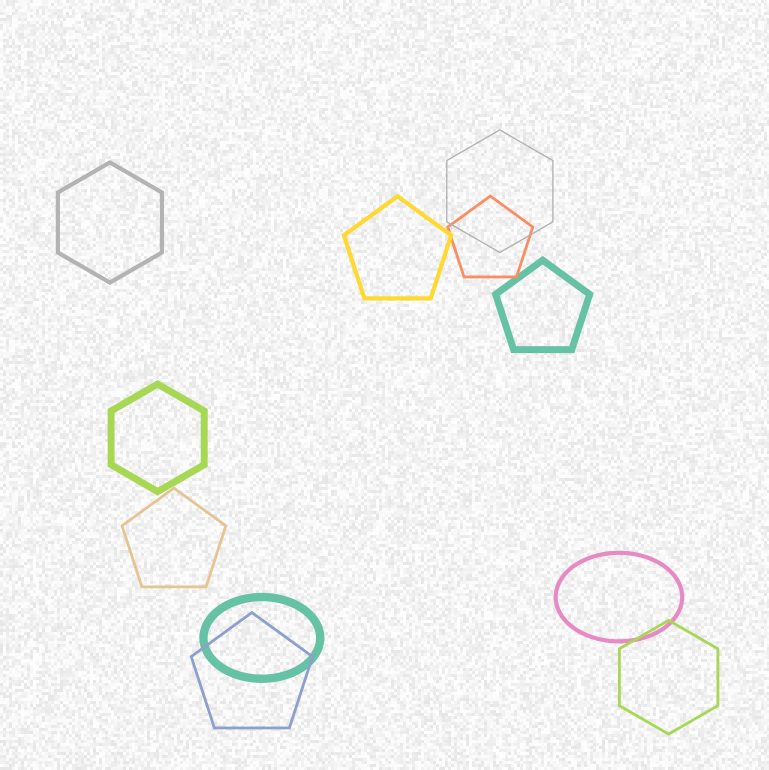[{"shape": "oval", "thickness": 3, "radius": 0.38, "center": [0.34, 0.172]}, {"shape": "pentagon", "thickness": 2.5, "radius": 0.32, "center": [0.705, 0.598]}, {"shape": "pentagon", "thickness": 1, "radius": 0.29, "center": [0.637, 0.687]}, {"shape": "pentagon", "thickness": 1, "radius": 0.41, "center": [0.327, 0.122]}, {"shape": "oval", "thickness": 1.5, "radius": 0.41, "center": [0.804, 0.225]}, {"shape": "hexagon", "thickness": 1, "radius": 0.37, "center": [0.868, 0.12]}, {"shape": "hexagon", "thickness": 2.5, "radius": 0.35, "center": [0.205, 0.431]}, {"shape": "pentagon", "thickness": 1.5, "radius": 0.37, "center": [0.516, 0.672]}, {"shape": "pentagon", "thickness": 1, "radius": 0.35, "center": [0.226, 0.295]}, {"shape": "hexagon", "thickness": 1.5, "radius": 0.39, "center": [0.143, 0.711]}, {"shape": "hexagon", "thickness": 0.5, "radius": 0.4, "center": [0.649, 0.752]}]